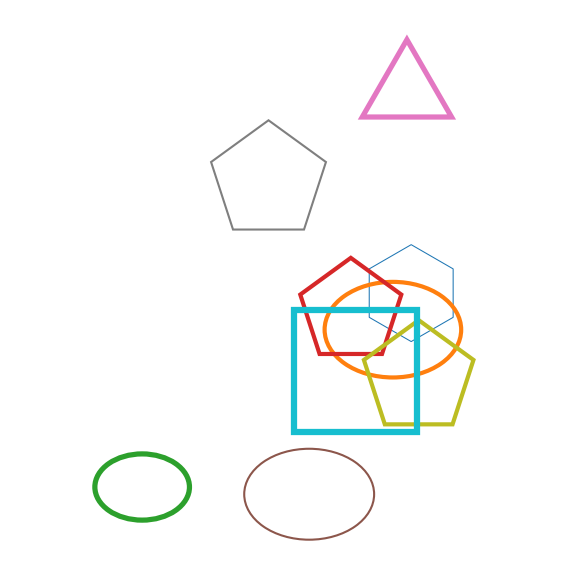[{"shape": "hexagon", "thickness": 0.5, "radius": 0.42, "center": [0.712, 0.492]}, {"shape": "oval", "thickness": 2, "radius": 0.59, "center": [0.68, 0.428]}, {"shape": "oval", "thickness": 2.5, "radius": 0.41, "center": [0.246, 0.156]}, {"shape": "pentagon", "thickness": 2, "radius": 0.46, "center": [0.607, 0.461]}, {"shape": "oval", "thickness": 1, "radius": 0.56, "center": [0.535, 0.143]}, {"shape": "triangle", "thickness": 2.5, "radius": 0.45, "center": [0.705, 0.841]}, {"shape": "pentagon", "thickness": 1, "radius": 0.52, "center": [0.465, 0.686]}, {"shape": "pentagon", "thickness": 2, "radius": 0.5, "center": [0.725, 0.345]}, {"shape": "square", "thickness": 3, "radius": 0.53, "center": [0.616, 0.357]}]